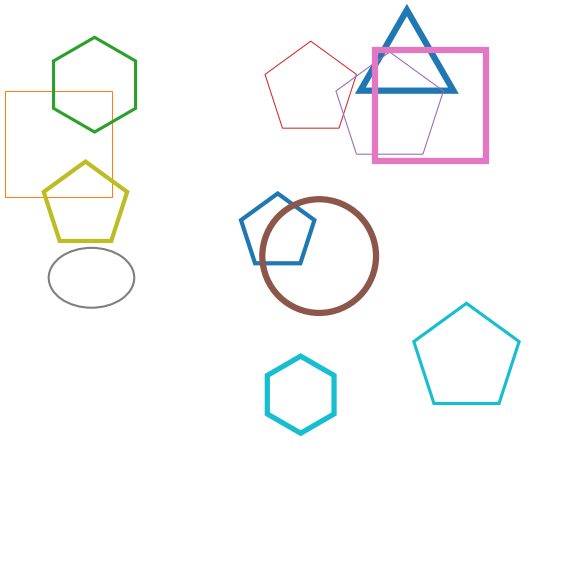[{"shape": "pentagon", "thickness": 2, "radius": 0.33, "center": [0.481, 0.597]}, {"shape": "triangle", "thickness": 3, "radius": 0.47, "center": [0.705, 0.889]}, {"shape": "square", "thickness": 0.5, "radius": 0.46, "center": [0.101, 0.75]}, {"shape": "hexagon", "thickness": 1.5, "radius": 0.41, "center": [0.164, 0.853]}, {"shape": "pentagon", "thickness": 0.5, "radius": 0.42, "center": [0.538, 0.845]}, {"shape": "pentagon", "thickness": 0.5, "radius": 0.49, "center": [0.675, 0.811]}, {"shape": "circle", "thickness": 3, "radius": 0.49, "center": [0.553, 0.556]}, {"shape": "square", "thickness": 3, "radius": 0.48, "center": [0.746, 0.816]}, {"shape": "oval", "thickness": 1, "radius": 0.37, "center": [0.158, 0.518]}, {"shape": "pentagon", "thickness": 2, "radius": 0.38, "center": [0.148, 0.643]}, {"shape": "hexagon", "thickness": 2.5, "radius": 0.33, "center": [0.521, 0.316]}, {"shape": "pentagon", "thickness": 1.5, "radius": 0.48, "center": [0.808, 0.378]}]